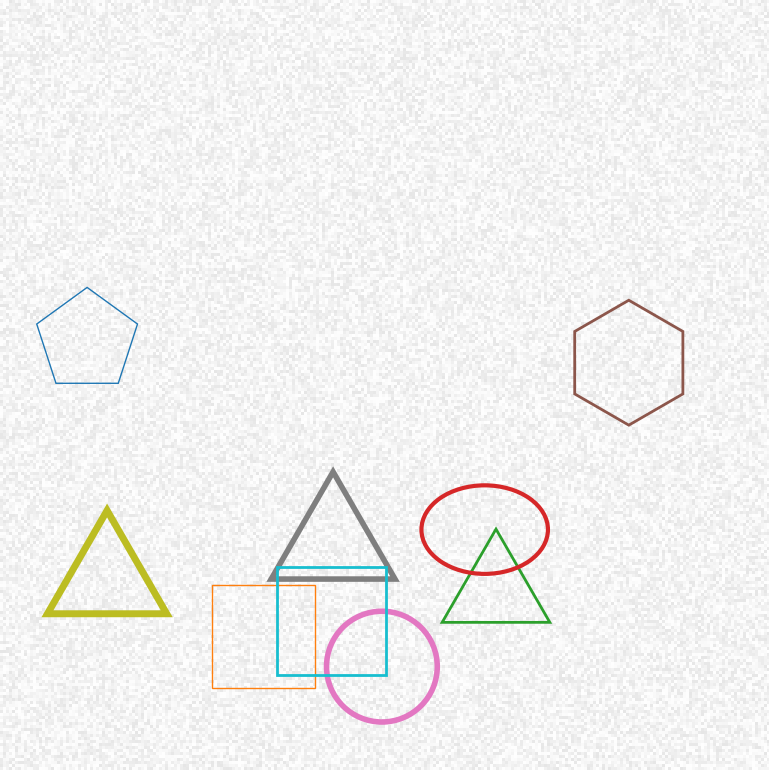[{"shape": "pentagon", "thickness": 0.5, "radius": 0.34, "center": [0.113, 0.558]}, {"shape": "square", "thickness": 0.5, "radius": 0.33, "center": [0.342, 0.174]}, {"shape": "triangle", "thickness": 1, "radius": 0.4, "center": [0.644, 0.232]}, {"shape": "oval", "thickness": 1.5, "radius": 0.41, "center": [0.629, 0.312]}, {"shape": "hexagon", "thickness": 1, "radius": 0.41, "center": [0.817, 0.529]}, {"shape": "circle", "thickness": 2, "radius": 0.36, "center": [0.496, 0.134]}, {"shape": "triangle", "thickness": 2, "radius": 0.46, "center": [0.433, 0.294]}, {"shape": "triangle", "thickness": 2.5, "radius": 0.45, "center": [0.139, 0.248]}, {"shape": "square", "thickness": 1, "radius": 0.35, "center": [0.43, 0.193]}]